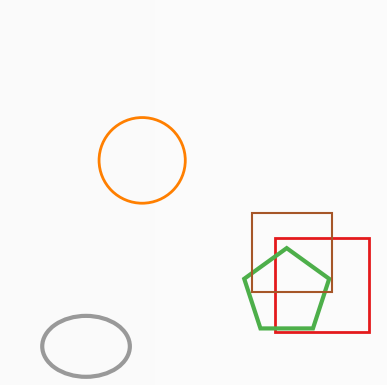[{"shape": "square", "thickness": 2, "radius": 0.61, "center": [0.831, 0.26]}, {"shape": "pentagon", "thickness": 3, "radius": 0.58, "center": [0.74, 0.24]}, {"shape": "circle", "thickness": 2, "radius": 0.56, "center": [0.367, 0.583]}, {"shape": "square", "thickness": 1.5, "radius": 0.52, "center": [0.753, 0.344]}, {"shape": "oval", "thickness": 3, "radius": 0.57, "center": [0.222, 0.1]}]